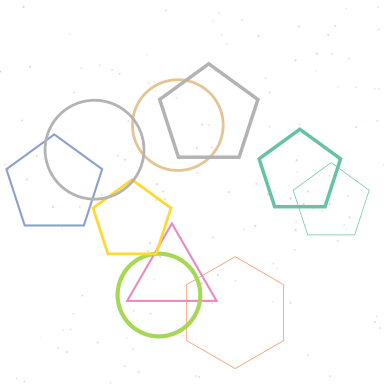[{"shape": "pentagon", "thickness": 0.5, "radius": 0.52, "center": [0.86, 0.474]}, {"shape": "pentagon", "thickness": 2.5, "radius": 0.56, "center": [0.779, 0.553]}, {"shape": "hexagon", "thickness": 0.5, "radius": 0.73, "center": [0.611, 0.188]}, {"shape": "pentagon", "thickness": 1.5, "radius": 0.65, "center": [0.141, 0.52]}, {"shape": "triangle", "thickness": 1.5, "radius": 0.67, "center": [0.446, 0.285]}, {"shape": "circle", "thickness": 3, "radius": 0.54, "center": [0.413, 0.234]}, {"shape": "pentagon", "thickness": 2, "radius": 0.53, "center": [0.343, 0.427]}, {"shape": "circle", "thickness": 2, "radius": 0.59, "center": [0.462, 0.675]}, {"shape": "pentagon", "thickness": 2.5, "radius": 0.67, "center": [0.542, 0.7]}, {"shape": "circle", "thickness": 2, "radius": 0.64, "center": [0.246, 0.611]}]